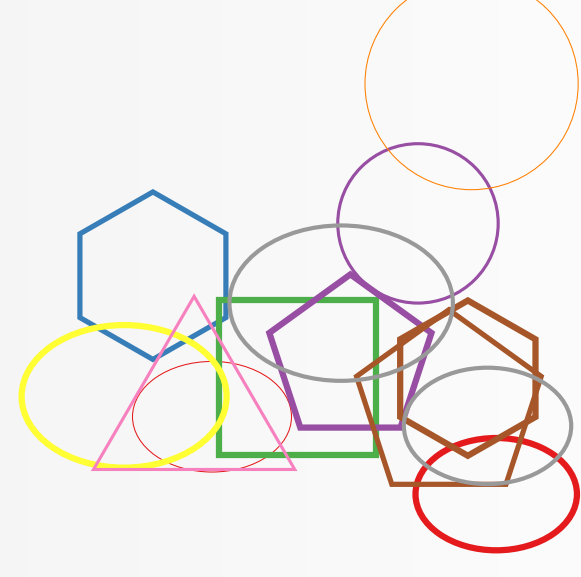[{"shape": "oval", "thickness": 0.5, "radius": 0.68, "center": [0.365, 0.278]}, {"shape": "oval", "thickness": 3, "radius": 0.69, "center": [0.854, 0.143]}, {"shape": "hexagon", "thickness": 2.5, "radius": 0.73, "center": [0.263, 0.522]}, {"shape": "square", "thickness": 3, "radius": 0.67, "center": [0.512, 0.345]}, {"shape": "pentagon", "thickness": 3, "radius": 0.73, "center": [0.603, 0.377]}, {"shape": "circle", "thickness": 1.5, "radius": 0.69, "center": [0.719, 0.612]}, {"shape": "circle", "thickness": 0.5, "radius": 0.92, "center": [0.811, 0.854]}, {"shape": "oval", "thickness": 3, "radius": 0.88, "center": [0.214, 0.313]}, {"shape": "hexagon", "thickness": 3, "radius": 0.67, "center": [0.805, 0.344]}, {"shape": "pentagon", "thickness": 2.5, "radius": 0.84, "center": [0.772, 0.296]}, {"shape": "triangle", "thickness": 1.5, "radius": 1.0, "center": [0.334, 0.286]}, {"shape": "oval", "thickness": 2, "radius": 0.96, "center": [0.587, 0.474]}, {"shape": "oval", "thickness": 2, "radius": 0.72, "center": [0.839, 0.262]}]